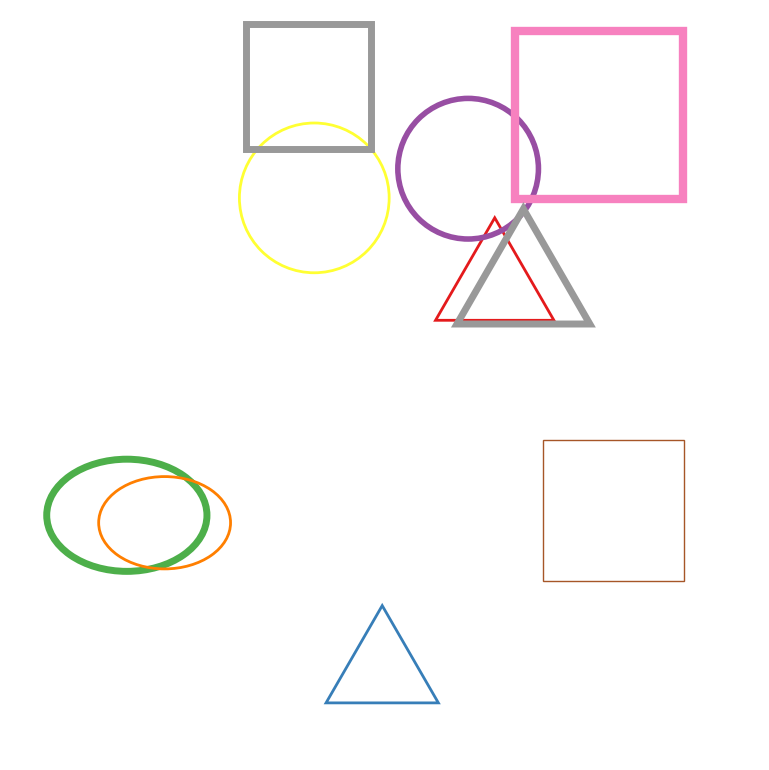[{"shape": "triangle", "thickness": 1, "radius": 0.44, "center": [0.643, 0.628]}, {"shape": "triangle", "thickness": 1, "radius": 0.42, "center": [0.496, 0.129]}, {"shape": "oval", "thickness": 2.5, "radius": 0.52, "center": [0.165, 0.331]}, {"shape": "circle", "thickness": 2, "radius": 0.46, "center": [0.608, 0.781]}, {"shape": "oval", "thickness": 1, "radius": 0.43, "center": [0.214, 0.321]}, {"shape": "circle", "thickness": 1, "radius": 0.49, "center": [0.408, 0.743]}, {"shape": "square", "thickness": 0.5, "radius": 0.46, "center": [0.797, 0.337]}, {"shape": "square", "thickness": 3, "radius": 0.55, "center": [0.778, 0.851]}, {"shape": "square", "thickness": 2.5, "radius": 0.41, "center": [0.401, 0.888]}, {"shape": "triangle", "thickness": 2.5, "radius": 0.5, "center": [0.68, 0.629]}]